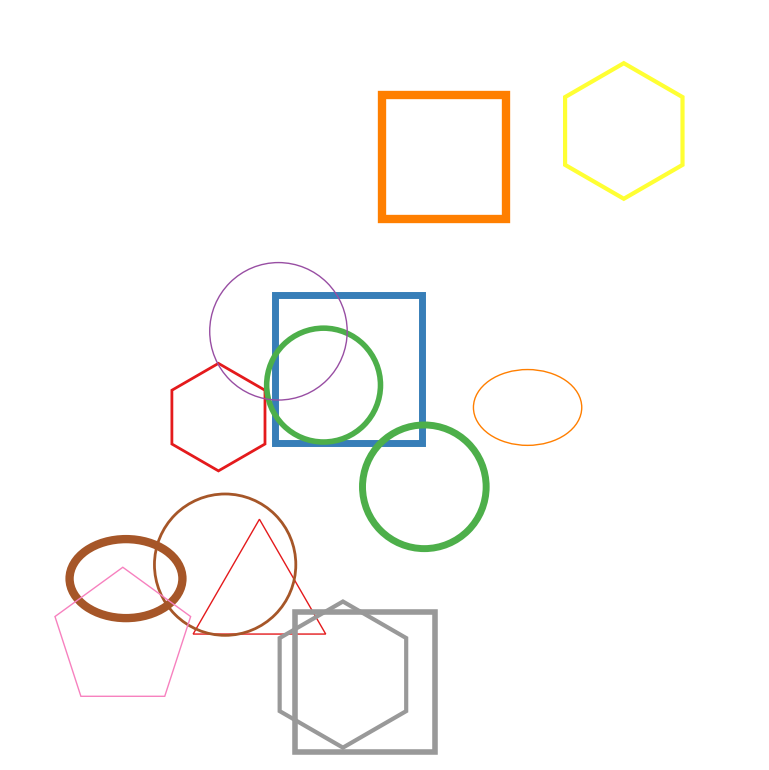[{"shape": "hexagon", "thickness": 1, "radius": 0.35, "center": [0.284, 0.458]}, {"shape": "triangle", "thickness": 0.5, "radius": 0.5, "center": [0.337, 0.226]}, {"shape": "square", "thickness": 2.5, "radius": 0.48, "center": [0.453, 0.521]}, {"shape": "circle", "thickness": 2, "radius": 0.37, "center": [0.42, 0.5]}, {"shape": "circle", "thickness": 2.5, "radius": 0.4, "center": [0.551, 0.368]}, {"shape": "circle", "thickness": 0.5, "radius": 0.45, "center": [0.362, 0.57]}, {"shape": "oval", "thickness": 0.5, "radius": 0.35, "center": [0.685, 0.471]}, {"shape": "square", "thickness": 3, "radius": 0.4, "center": [0.577, 0.796]}, {"shape": "hexagon", "thickness": 1.5, "radius": 0.44, "center": [0.81, 0.83]}, {"shape": "circle", "thickness": 1, "radius": 0.46, "center": [0.292, 0.267]}, {"shape": "oval", "thickness": 3, "radius": 0.37, "center": [0.164, 0.249]}, {"shape": "pentagon", "thickness": 0.5, "radius": 0.46, "center": [0.159, 0.171]}, {"shape": "square", "thickness": 2, "radius": 0.45, "center": [0.474, 0.114]}, {"shape": "hexagon", "thickness": 1.5, "radius": 0.47, "center": [0.445, 0.124]}]